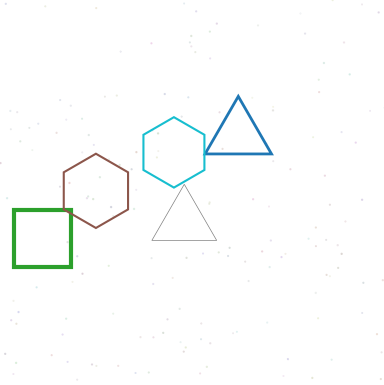[{"shape": "triangle", "thickness": 2, "radius": 0.5, "center": [0.619, 0.65]}, {"shape": "square", "thickness": 3, "radius": 0.37, "center": [0.11, 0.381]}, {"shape": "hexagon", "thickness": 1.5, "radius": 0.48, "center": [0.249, 0.504]}, {"shape": "triangle", "thickness": 0.5, "radius": 0.49, "center": [0.479, 0.424]}, {"shape": "hexagon", "thickness": 1.5, "radius": 0.46, "center": [0.452, 0.604]}]